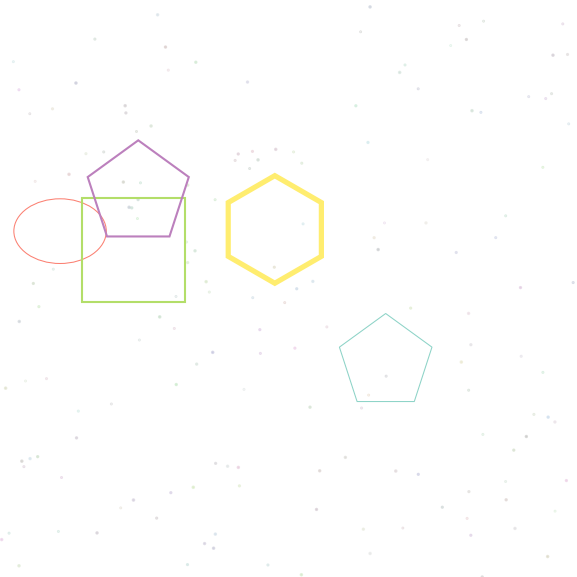[{"shape": "pentagon", "thickness": 0.5, "radius": 0.42, "center": [0.668, 0.372]}, {"shape": "oval", "thickness": 0.5, "radius": 0.4, "center": [0.104, 0.599]}, {"shape": "square", "thickness": 1, "radius": 0.45, "center": [0.231, 0.566]}, {"shape": "pentagon", "thickness": 1, "radius": 0.46, "center": [0.239, 0.664]}, {"shape": "hexagon", "thickness": 2.5, "radius": 0.47, "center": [0.476, 0.602]}]